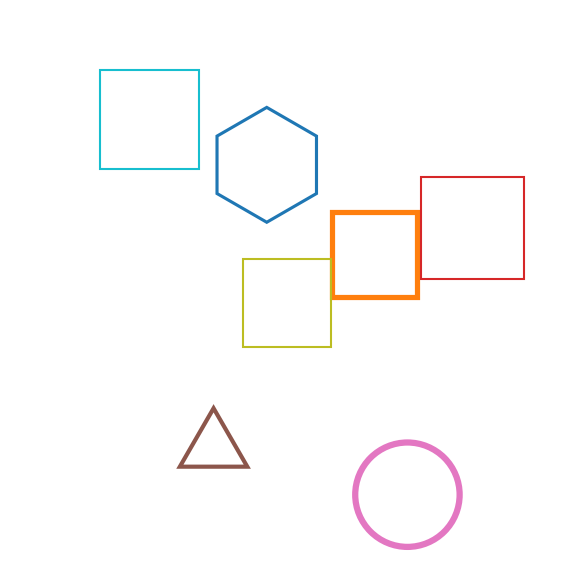[{"shape": "hexagon", "thickness": 1.5, "radius": 0.5, "center": [0.462, 0.714]}, {"shape": "square", "thickness": 2.5, "radius": 0.37, "center": [0.649, 0.559]}, {"shape": "square", "thickness": 1, "radius": 0.44, "center": [0.818, 0.604]}, {"shape": "triangle", "thickness": 2, "radius": 0.34, "center": [0.37, 0.225]}, {"shape": "circle", "thickness": 3, "radius": 0.45, "center": [0.706, 0.143]}, {"shape": "square", "thickness": 1, "radius": 0.38, "center": [0.497, 0.475]}, {"shape": "square", "thickness": 1, "radius": 0.43, "center": [0.259, 0.792]}]